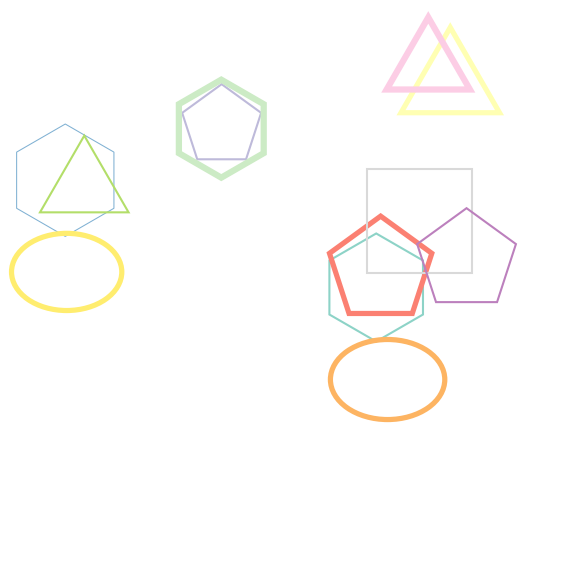[{"shape": "hexagon", "thickness": 1, "radius": 0.47, "center": [0.651, 0.501]}, {"shape": "triangle", "thickness": 2.5, "radius": 0.49, "center": [0.78, 0.853]}, {"shape": "pentagon", "thickness": 1, "radius": 0.36, "center": [0.384, 0.781]}, {"shape": "pentagon", "thickness": 2.5, "radius": 0.47, "center": [0.659, 0.532]}, {"shape": "hexagon", "thickness": 0.5, "radius": 0.49, "center": [0.113, 0.687]}, {"shape": "oval", "thickness": 2.5, "radius": 0.5, "center": [0.671, 0.342]}, {"shape": "triangle", "thickness": 1, "radius": 0.44, "center": [0.146, 0.676]}, {"shape": "triangle", "thickness": 3, "radius": 0.42, "center": [0.742, 0.886]}, {"shape": "square", "thickness": 1, "radius": 0.45, "center": [0.727, 0.617]}, {"shape": "pentagon", "thickness": 1, "radius": 0.45, "center": [0.808, 0.549]}, {"shape": "hexagon", "thickness": 3, "radius": 0.42, "center": [0.383, 0.776]}, {"shape": "oval", "thickness": 2.5, "radius": 0.48, "center": [0.115, 0.528]}]